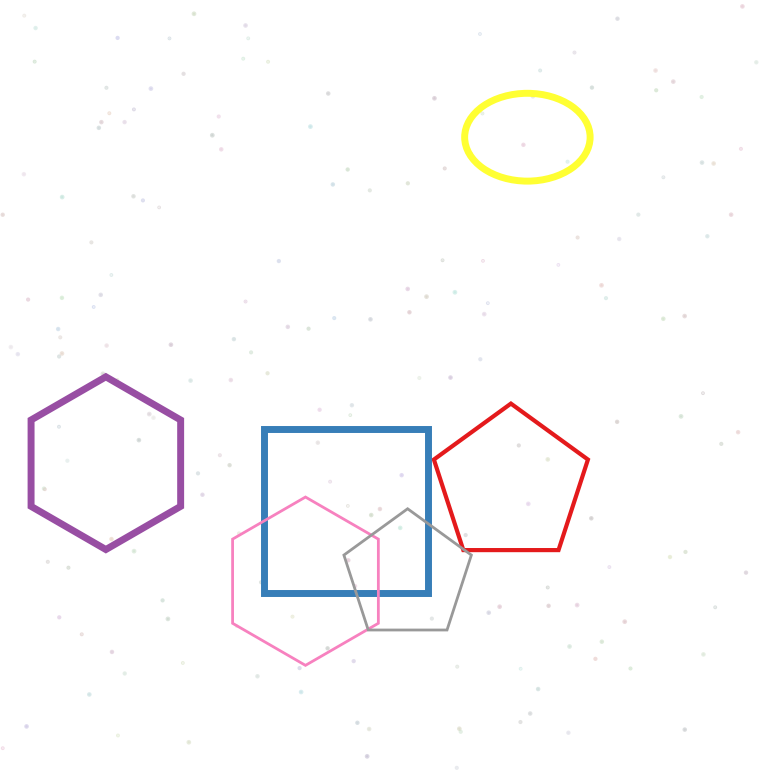[{"shape": "pentagon", "thickness": 1.5, "radius": 0.53, "center": [0.664, 0.371]}, {"shape": "square", "thickness": 2.5, "radius": 0.53, "center": [0.449, 0.336]}, {"shape": "hexagon", "thickness": 2.5, "radius": 0.56, "center": [0.137, 0.398]}, {"shape": "oval", "thickness": 2.5, "radius": 0.41, "center": [0.685, 0.822]}, {"shape": "hexagon", "thickness": 1, "radius": 0.55, "center": [0.397, 0.245]}, {"shape": "pentagon", "thickness": 1, "radius": 0.44, "center": [0.529, 0.252]}]